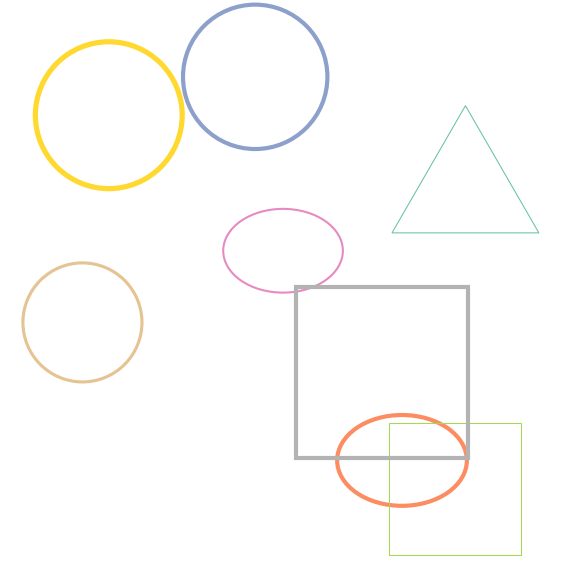[{"shape": "triangle", "thickness": 0.5, "radius": 0.73, "center": [0.806, 0.669]}, {"shape": "oval", "thickness": 2, "radius": 0.56, "center": [0.696, 0.202]}, {"shape": "circle", "thickness": 2, "radius": 0.63, "center": [0.442, 0.866]}, {"shape": "oval", "thickness": 1, "radius": 0.52, "center": [0.49, 0.565]}, {"shape": "square", "thickness": 0.5, "radius": 0.57, "center": [0.788, 0.152]}, {"shape": "circle", "thickness": 2.5, "radius": 0.64, "center": [0.188, 0.8]}, {"shape": "circle", "thickness": 1.5, "radius": 0.52, "center": [0.143, 0.441]}, {"shape": "square", "thickness": 2, "radius": 0.74, "center": [0.662, 0.354]}]